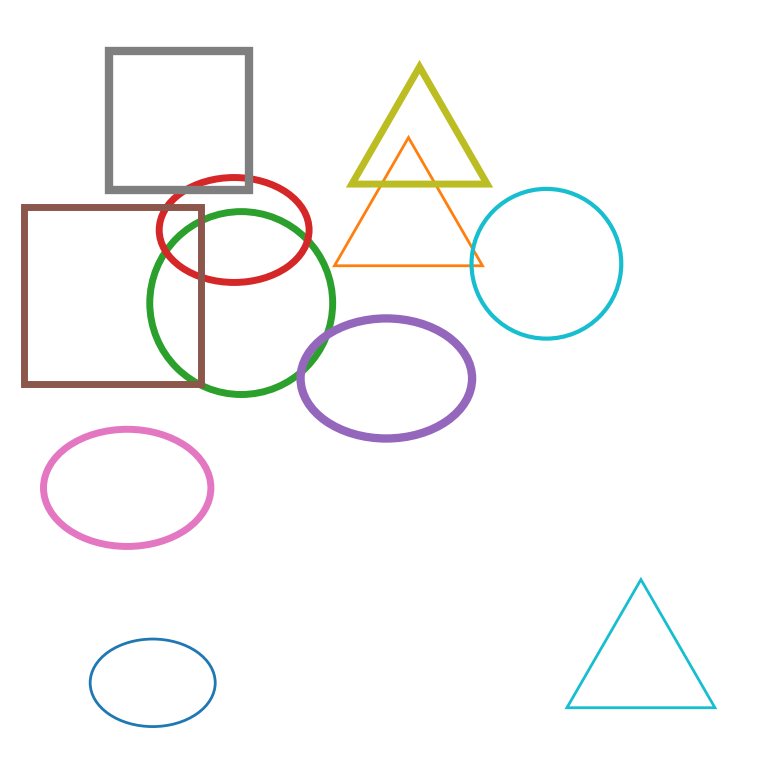[{"shape": "oval", "thickness": 1, "radius": 0.41, "center": [0.198, 0.113]}, {"shape": "triangle", "thickness": 1, "radius": 0.55, "center": [0.53, 0.71]}, {"shape": "circle", "thickness": 2.5, "radius": 0.59, "center": [0.313, 0.606]}, {"shape": "oval", "thickness": 2.5, "radius": 0.49, "center": [0.304, 0.701]}, {"shape": "oval", "thickness": 3, "radius": 0.56, "center": [0.502, 0.508]}, {"shape": "square", "thickness": 2.5, "radius": 0.57, "center": [0.146, 0.616]}, {"shape": "oval", "thickness": 2.5, "radius": 0.54, "center": [0.165, 0.366]}, {"shape": "square", "thickness": 3, "radius": 0.45, "center": [0.232, 0.843]}, {"shape": "triangle", "thickness": 2.5, "radius": 0.51, "center": [0.545, 0.812]}, {"shape": "circle", "thickness": 1.5, "radius": 0.49, "center": [0.71, 0.657]}, {"shape": "triangle", "thickness": 1, "radius": 0.55, "center": [0.832, 0.136]}]